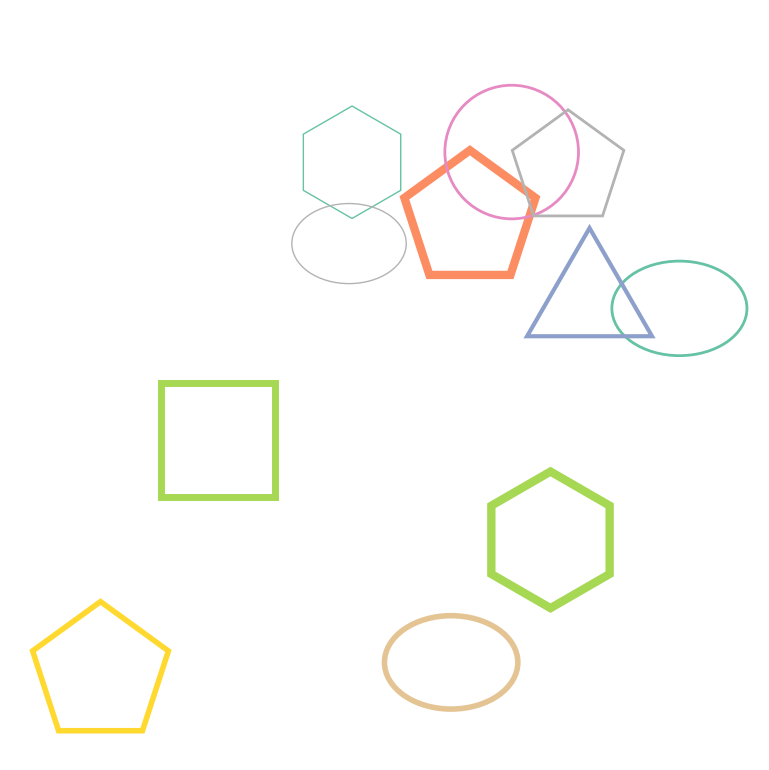[{"shape": "hexagon", "thickness": 0.5, "radius": 0.37, "center": [0.457, 0.789]}, {"shape": "oval", "thickness": 1, "radius": 0.44, "center": [0.882, 0.6]}, {"shape": "pentagon", "thickness": 3, "radius": 0.45, "center": [0.61, 0.715]}, {"shape": "triangle", "thickness": 1.5, "radius": 0.47, "center": [0.766, 0.61]}, {"shape": "circle", "thickness": 1, "radius": 0.43, "center": [0.665, 0.803]}, {"shape": "square", "thickness": 2.5, "radius": 0.37, "center": [0.284, 0.428]}, {"shape": "hexagon", "thickness": 3, "radius": 0.44, "center": [0.715, 0.299]}, {"shape": "pentagon", "thickness": 2, "radius": 0.46, "center": [0.131, 0.126]}, {"shape": "oval", "thickness": 2, "radius": 0.43, "center": [0.586, 0.14]}, {"shape": "oval", "thickness": 0.5, "radius": 0.37, "center": [0.453, 0.684]}, {"shape": "pentagon", "thickness": 1, "radius": 0.38, "center": [0.738, 0.781]}]